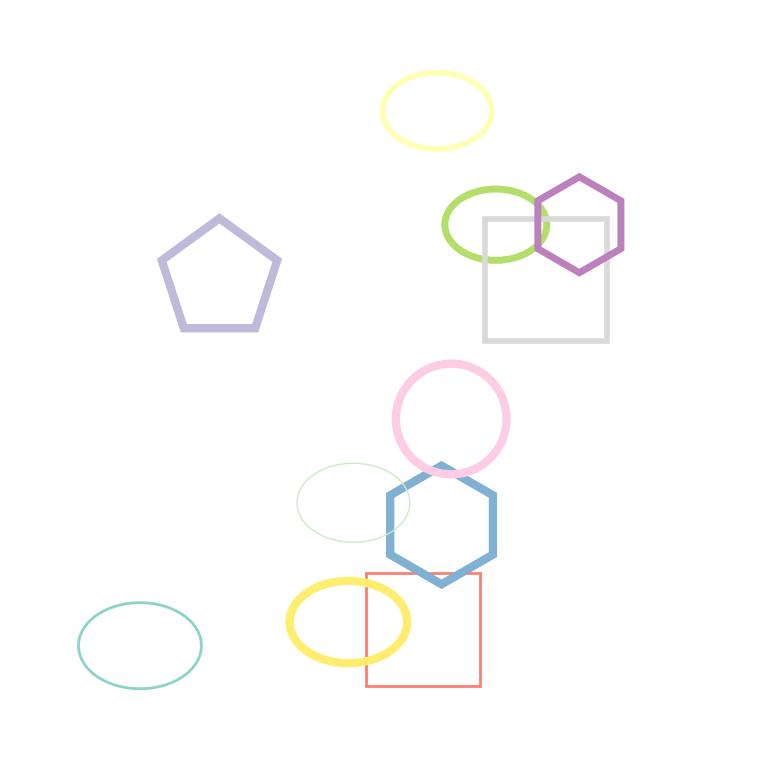[{"shape": "oval", "thickness": 1, "radius": 0.4, "center": [0.182, 0.161]}, {"shape": "oval", "thickness": 2, "radius": 0.35, "center": [0.568, 0.856]}, {"shape": "pentagon", "thickness": 3, "radius": 0.39, "center": [0.285, 0.638]}, {"shape": "square", "thickness": 1, "radius": 0.37, "center": [0.549, 0.182]}, {"shape": "hexagon", "thickness": 3, "radius": 0.39, "center": [0.573, 0.318]}, {"shape": "oval", "thickness": 2.5, "radius": 0.33, "center": [0.644, 0.708]}, {"shape": "circle", "thickness": 3, "radius": 0.36, "center": [0.586, 0.456]}, {"shape": "square", "thickness": 2, "radius": 0.4, "center": [0.709, 0.637]}, {"shape": "hexagon", "thickness": 2.5, "radius": 0.31, "center": [0.752, 0.708]}, {"shape": "oval", "thickness": 0.5, "radius": 0.37, "center": [0.459, 0.347]}, {"shape": "oval", "thickness": 3, "radius": 0.38, "center": [0.452, 0.192]}]